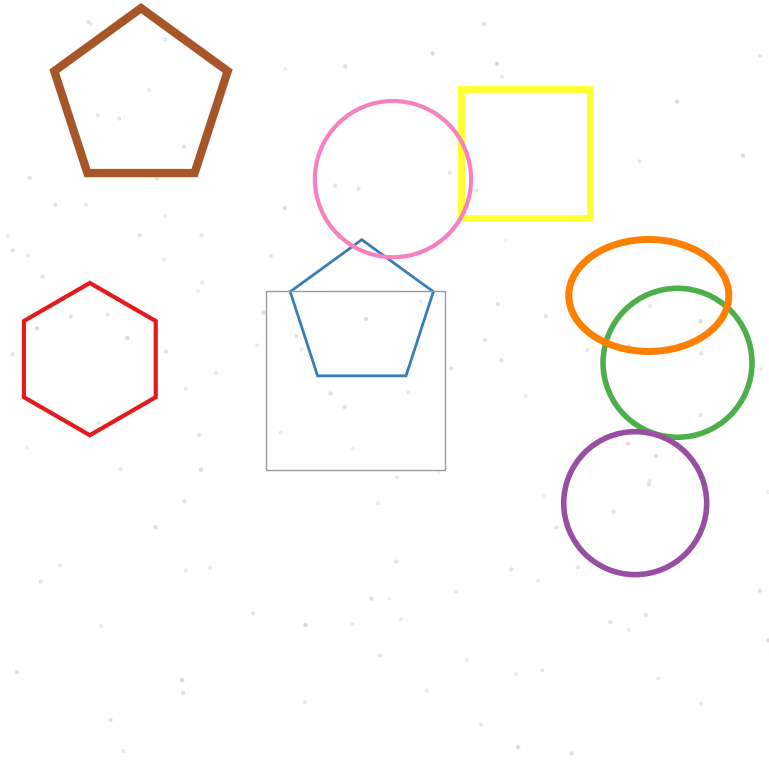[{"shape": "hexagon", "thickness": 1.5, "radius": 0.49, "center": [0.117, 0.534]}, {"shape": "pentagon", "thickness": 1, "radius": 0.49, "center": [0.47, 0.591]}, {"shape": "circle", "thickness": 2, "radius": 0.48, "center": [0.88, 0.529]}, {"shape": "circle", "thickness": 2, "radius": 0.46, "center": [0.825, 0.347]}, {"shape": "oval", "thickness": 2.5, "radius": 0.52, "center": [0.843, 0.616]}, {"shape": "square", "thickness": 2.5, "radius": 0.42, "center": [0.683, 0.801]}, {"shape": "pentagon", "thickness": 3, "radius": 0.59, "center": [0.183, 0.871]}, {"shape": "circle", "thickness": 1.5, "radius": 0.51, "center": [0.51, 0.767]}, {"shape": "square", "thickness": 0.5, "radius": 0.58, "center": [0.461, 0.506]}]